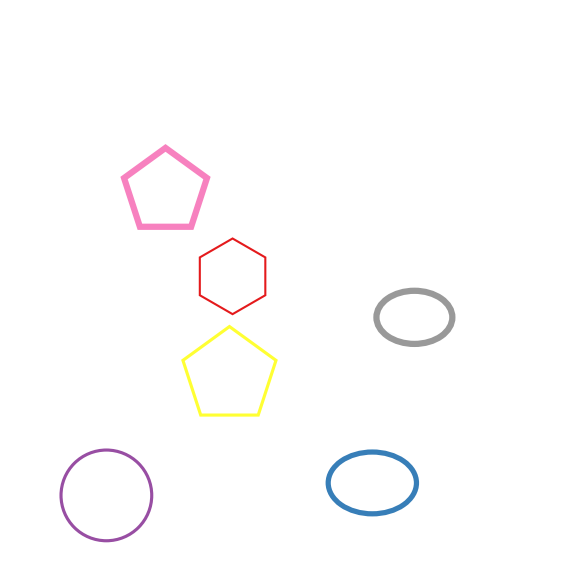[{"shape": "hexagon", "thickness": 1, "radius": 0.33, "center": [0.403, 0.521]}, {"shape": "oval", "thickness": 2.5, "radius": 0.38, "center": [0.645, 0.163]}, {"shape": "circle", "thickness": 1.5, "radius": 0.39, "center": [0.184, 0.141]}, {"shape": "pentagon", "thickness": 1.5, "radius": 0.42, "center": [0.397, 0.349]}, {"shape": "pentagon", "thickness": 3, "radius": 0.38, "center": [0.287, 0.668]}, {"shape": "oval", "thickness": 3, "radius": 0.33, "center": [0.718, 0.45]}]